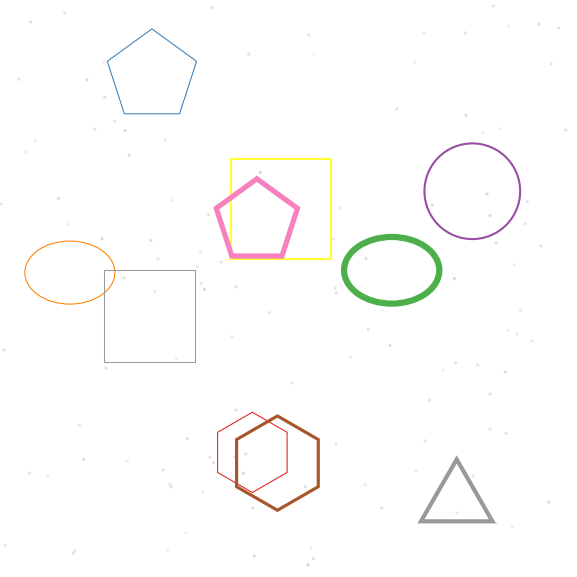[{"shape": "hexagon", "thickness": 0.5, "radius": 0.35, "center": [0.437, 0.216]}, {"shape": "pentagon", "thickness": 0.5, "radius": 0.41, "center": [0.263, 0.868]}, {"shape": "oval", "thickness": 3, "radius": 0.41, "center": [0.678, 0.531]}, {"shape": "circle", "thickness": 1, "radius": 0.41, "center": [0.818, 0.668]}, {"shape": "oval", "thickness": 0.5, "radius": 0.39, "center": [0.121, 0.527]}, {"shape": "square", "thickness": 1, "radius": 0.43, "center": [0.486, 0.638]}, {"shape": "hexagon", "thickness": 1.5, "radius": 0.41, "center": [0.48, 0.197]}, {"shape": "pentagon", "thickness": 2.5, "radius": 0.37, "center": [0.445, 0.616]}, {"shape": "square", "thickness": 0.5, "radius": 0.4, "center": [0.259, 0.452]}, {"shape": "triangle", "thickness": 2, "radius": 0.36, "center": [0.791, 0.132]}]